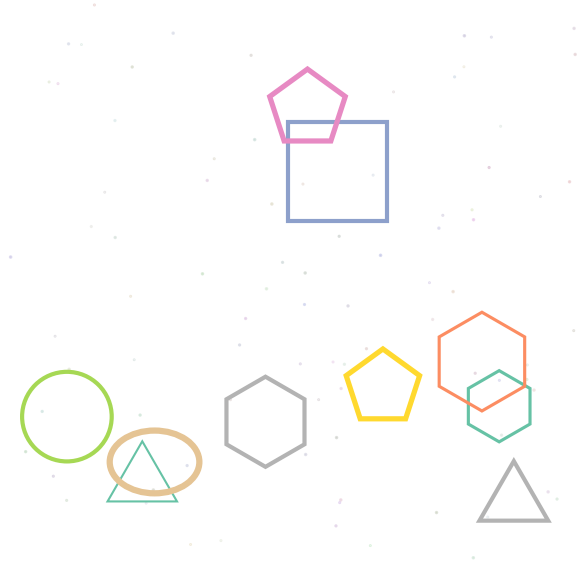[{"shape": "hexagon", "thickness": 1.5, "radius": 0.31, "center": [0.864, 0.296]}, {"shape": "triangle", "thickness": 1, "radius": 0.35, "center": [0.246, 0.166]}, {"shape": "hexagon", "thickness": 1.5, "radius": 0.43, "center": [0.835, 0.373]}, {"shape": "square", "thickness": 2, "radius": 0.43, "center": [0.584, 0.703]}, {"shape": "pentagon", "thickness": 2.5, "radius": 0.34, "center": [0.532, 0.811]}, {"shape": "circle", "thickness": 2, "radius": 0.39, "center": [0.116, 0.278]}, {"shape": "pentagon", "thickness": 2.5, "radius": 0.33, "center": [0.663, 0.328]}, {"shape": "oval", "thickness": 3, "radius": 0.39, "center": [0.268, 0.199]}, {"shape": "hexagon", "thickness": 2, "radius": 0.39, "center": [0.46, 0.269]}, {"shape": "triangle", "thickness": 2, "radius": 0.34, "center": [0.89, 0.132]}]